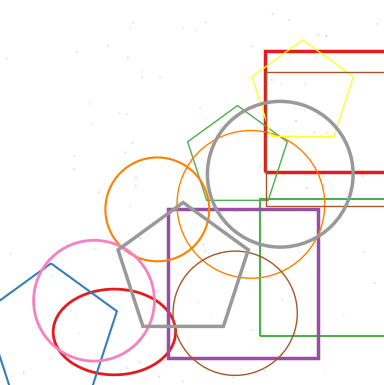[{"shape": "square", "thickness": 2.5, "radius": 0.78, "center": [0.844, 0.71]}, {"shape": "oval", "thickness": 2, "radius": 0.79, "center": [0.297, 0.138]}, {"shape": "pentagon", "thickness": 1.5, "radius": 0.9, "center": [0.132, 0.136]}, {"shape": "pentagon", "thickness": 1, "radius": 0.68, "center": [0.617, 0.59]}, {"shape": "square", "thickness": 1.5, "radius": 0.89, "center": [0.853, 0.305]}, {"shape": "square", "thickness": 2.5, "radius": 0.97, "center": [0.632, 0.263]}, {"shape": "circle", "thickness": 1.5, "radius": 0.67, "center": [0.409, 0.456]}, {"shape": "circle", "thickness": 1, "radius": 0.96, "center": [0.652, 0.469]}, {"shape": "pentagon", "thickness": 1, "radius": 0.69, "center": [0.786, 0.758]}, {"shape": "square", "thickness": 1, "radius": 0.87, "center": [0.865, 0.639]}, {"shape": "circle", "thickness": 1, "radius": 0.81, "center": [0.611, 0.186]}, {"shape": "circle", "thickness": 2, "radius": 0.78, "center": [0.244, 0.219]}, {"shape": "pentagon", "thickness": 2.5, "radius": 0.89, "center": [0.476, 0.296]}, {"shape": "circle", "thickness": 2.5, "radius": 0.95, "center": [0.728, 0.547]}]